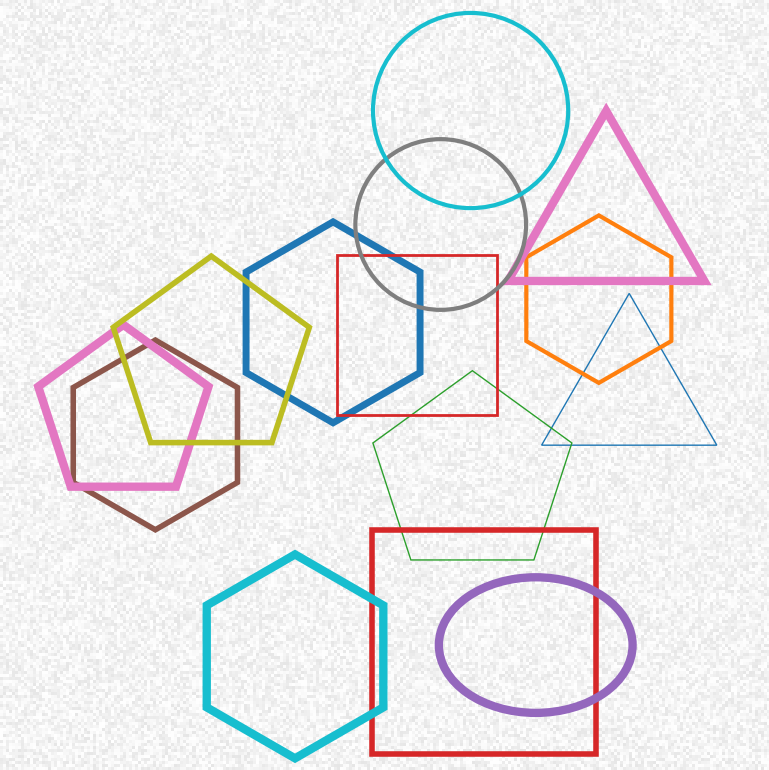[{"shape": "hexagon", "thickness": 2.5, "radius": 0.65, "center": [0.433, 0.581]}, {"shape": "triangle", "thickness": 0.5, "radius": 0.66, "center": [0.817, 0.488]}, {"shape": "hexagon", "thickness": 1.5, "radius": 0.54, "center": [0.778, 0.611]}, {"shape": "pentagon", "thickness": 0.5, "radius": 0.68, "center": [0.613, 0.383]}, {"shape": "square", "thickness": 1, "radius": 0.52, "center": [0.542, 0.565]}, {"shape": "square", "thickness": 2, "radius": 0.73, "center": [0.628, 0.166]}, {"shape": "oval", "thickness": 3, "radius": 0.63, "center": [0.696, 0.162]}, {"shape": "hexagon", "thickness": 2, "radius": 0.62, "center": [0.202, 0.435]}, {"shape": "triangle", "thickness": 3, "radius": 0.74, "center": [0.787, 0.709]}, {"shape": "pentagon", "thickness": 3, "radius": 0.58, "center": [0.16, 0.462]}, {"shape": "circle", "thickness": 1.5, "radius": 0.55, "center": [0.572, 0.708]}, {"shape": "pentagon", "thickness": 2, "radius": 0.67, "center": [0.274, 0.533]}, {"shape": "hexagon", "thickness": 3, "radius": 0.66, "center": [0.383, 0.148]}, {"shape": "circle", "thickness": 1.5, "radius": 0.63, "center": [0.611, 0.856]}]